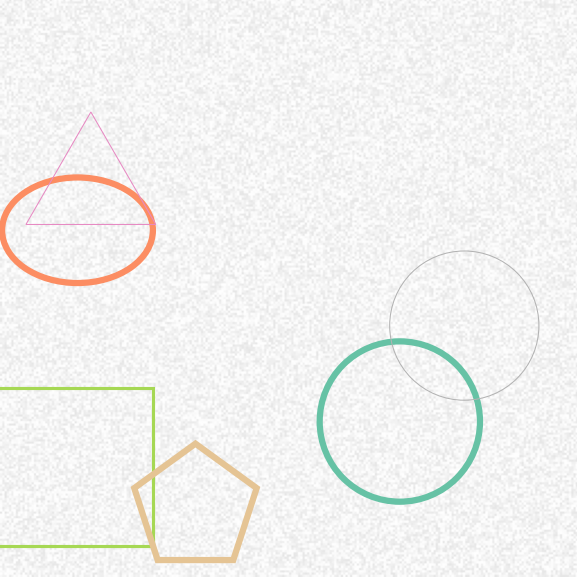[{"shape": "circle", "thickness": 3, "radius": 0.69, "center": [0.692, 0.269]}, {"shape": "oval", "thickness": 3, "radius": 0.65, "center": [0.134, 0.6]}, {"shape": "triangle", "thickness": 0.5, "radius": 0.65, "center": [0.157, 0.675]}, {"shape": "square", "thickness": 1.5, "radius": 0.68, "center": [0.128, 0.19]}, {"shape": "pentagon", "thickness": 3, "radius": 0.56, "center": [0.338, 0.119]}, {"shape": "circle", "thickness": 0.5, "radius": 0.65, "center": [0.804, 0.435]}]